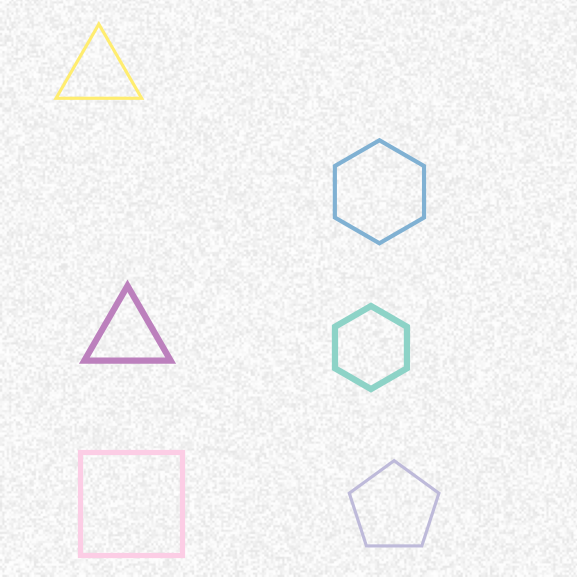[{"shape": "hexagon", "thickness": 3, "radius": 0.36, "center": [0.642, 0.397]}, {"shape": "pentagon", "thickness": 1.5, "radius": 0.41, "center": [0.682, 0.12]}, {"shape": "hexagon", "thickness": 2, "radius": 0.45, "center": [0.657, 0.667]}, {"shape": "square", "thickness": 2.5, "radius": 0.44, "center": [0.227, 0.128]}, {"shape": "triangle", "thickness": 3, "radius": 0.43, "center": [0.221, 0.418]}, {"shape": "triangle", "thickness": 1.5, "radius": 0.43, "center": [0.171, 0.872]}]